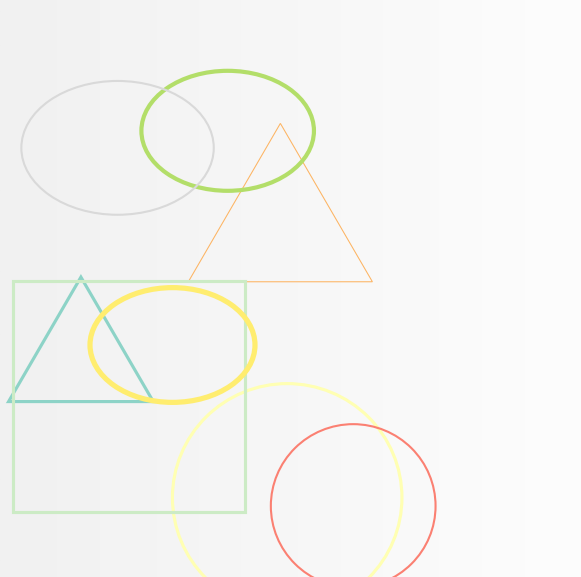[{"shape": "triangle", "thickness": 1.5, "radius": 0.72, "center": [0.139, 0.376]}, {"shape": "circle", "thickness": 1.5, "radius": 0.99, "center": [0.494, 0.137]}, {"shape": "circle", "thickness": 1, "radius": 0.71, "center": [0.608, 0.123]}, {"shape": "triangle", "thickness": 0.5, "radius": 0.91, "center": [0.482, 0.603]}, {"shape": "oval", "thickness": 2, "radius": 0.74, "center": [0.392, 0.773]}, {"shape": "oval", "thickness": 1, "radius": 0.83, "center": [0.202, 0.743]}, {"shape": "square", "thickness": 1.5, "radius": 1.0, "center": [0.222, 0.313]}, {"shape": "oval", "thickness": 2.5, "radius": 0.71, "center": [0.297, 0.402]}]